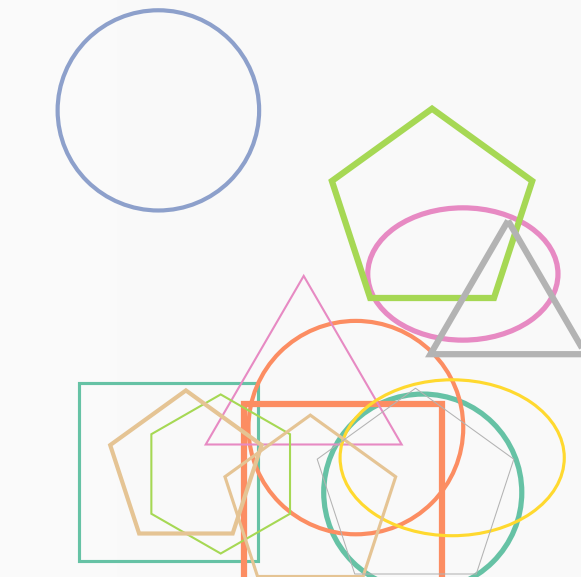[{"shape": "square", "thickness": 1.5, "radius": 0.77, "center": [0.29, 0.182]}, {"shape": "circle", "thickness": 2.5, "radius": 0.85, "center": [0.727, 0.146]}, {"shape": "circle", "thickness": 2, "radius": 0.92, "center": [0.612, 0.259]}, {"shape": "square", "thickness": 3, "radius": 0.85, "center": [0.591, 0.129]}, {"shape": "circle", "thickness": 2, "radius": 0.87, "center": [0.272, 0.808]}, {"shape": "triangle", "thickness": 1, "radius": 0.97, "center": [0.522, 0.327]}, {"shape": "oval", "thickness": 2.5, "radius": 0.82, "center": [0.796, 0.525]}, {"shape": "hexagon", "thickness": 1, "radius": 0.69, "center": [0.38, 0.178]}, {"shape": "pentagon", "thickness": 3, "radius": 0.91, "center": [0.743, 0.63]}, {"shape": "oval", "thickness": 1.5, "radius": 0.96, "center": [0.778, 0.206]}, {"shape": "pentagon", "thickness": 2, "radius": 0.68, "center": [0.32, 0.186]}, {"shape": "pentagon", "thickness": 1.5, "radius": 0.77, "center": [0.534, 0.126]}, {"shape": "triangle", "thickness": 3, "radius": 0.77, "center": [0.874, 0.463]}, {"shape": "pentagon", "thickness": 0.5, "radius": 0.89, "center": [0.715, 0.149]}]